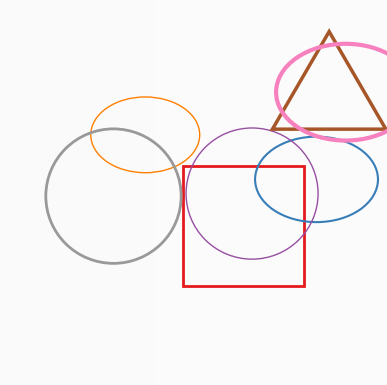[{"shape": "square", "thickness": 2, "radius": 0.78, "center": [0.629, 0.413]}, {"shape": "oval", "thickness": 1.5, "radius": 0.79, "center": [0.817, 0.534]}, {"shape": "circle", "thickness": 1, "radius": 0.85, "center": [0.65, 0.497]}, {"shape": "oval", "thickness": 1, "radius": 0.7, "center": [0.375, 0.65]}, {"shape": "triangle", "thickness": 2.5, "radius": 0.84, "center": [0.849, 0.749]}, {"shape": "oval", "thickness": 3, "radius": 0.9, "center": [0.892, 0.761]}, {"shape": "circle", "thickness": 2, "radius": 0.87, "center": [0.293, 0.491]}]